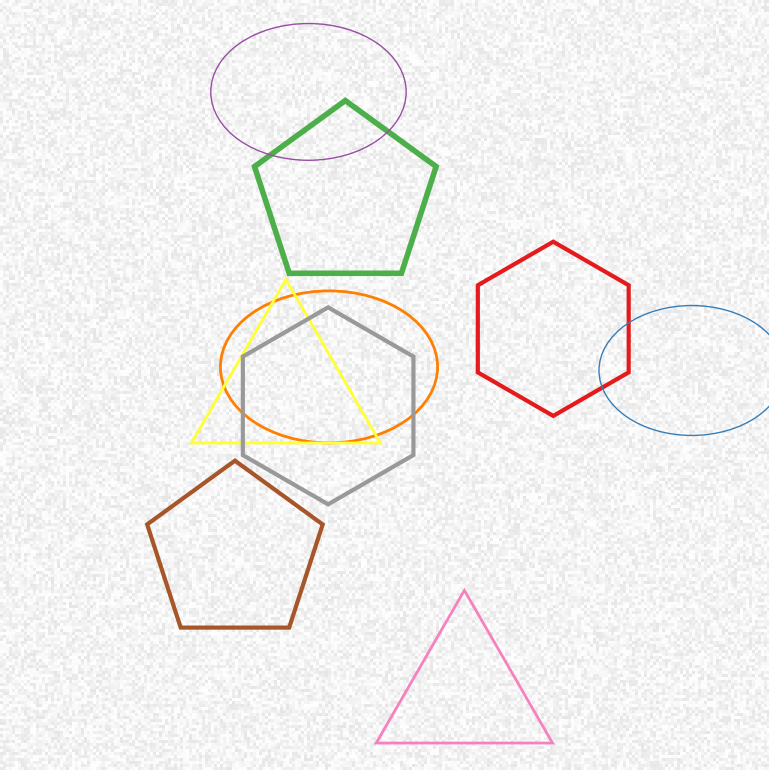[{"shape": "hexagon", "thickness": 1.5, "radius": 0.57, "center": [0.719, 0.573]}, {"shape": "oval", "thickness": 0.5, "radius": 0.6, "center": [0.898, 0.519]}, {"shape": "pentagon", "thickness": 2, "radius": 0.62, "center": [0.448, 0.745]}, {"shape": "oval", "thickness": 0.5, "radius": 0.63, "center": [0.401, 0.881]}, {"shape": "oval", "thickness": 1, "radius": 0.71, "center": [0.427, 0.524]}, {"shape": "triangle", "thickness": 1, "radius": 0.71, "center": [0.371, 0.496]}, {"shape": "pentagon", "thickness": 1.5, "radius": 0.6, "center": [0.305, 0.282]}, {"shape": "triangle", "thickness": 1, "radius": 0.66, "center": [0.603, 0.101]}, {"shape": "hexagon", "thickness": 1.5, "radius": 0.64, "center": [0.426, 0.473]}]